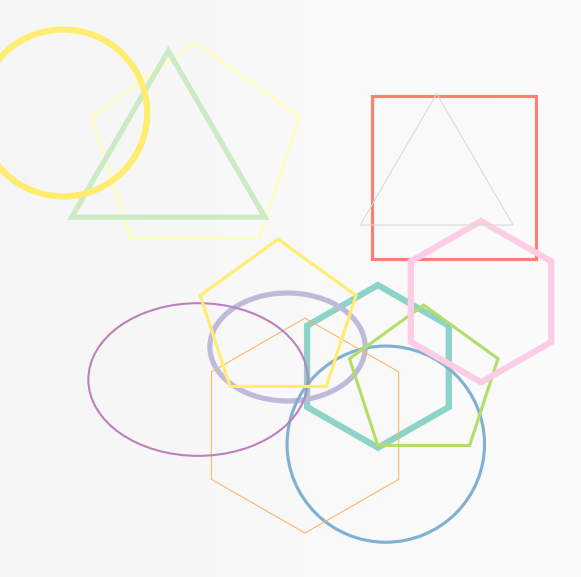[{"shape": "hexagon", "thickness": 3, "radius": 0.7, "center": [0.65, 0.365]}, {"shape": "pentagon", "thickness": 1, "radius": 0.94, "center": [0.336, 0.739]}, {"shape": "oval", "thickness": 2.5, "radius": 0.67, "center": [0.495, 0.398]}, {"shape": "square", "thickness": 1.5, "radius": 0.71, "center": [0.781, 0.692]}, {"shape": "circle", "thickness": 1.5, "radius": 0.85, "center": [0.664, 0.23]}, {"shape": "hexagon", "thickness": 0.5, "radius": 0.93, "center": [0.525, 0.262]}, {"shape": "pentagon", "thickness": 1.5, "radius": 0.67, "center": [0.729, 0.337]}, {"shape": "hexagon", "thickness": 3, "radius": 0.7, "center": [0.828, 0.477]}, {"shape": "triangle", "thickness": 0.5, "radius": 0.76, "center": [0.751, 0.685]}, {"shape": "oval", "thickness": 1, "radius": 0.94, "center": [0.341, 0.342]}, {"shape": "triangle", "thickness": 2.5, "radius": 0.96, "center": [0.289, 0.719]}, {"shape": "pentagon", "thickness": 1.5, "radius": 0.7, "center": [0.478, 0.444]}, {"shape": "circle", "thickness": 3, "radius": 0.72, "center": [0.109, 0.804]}]